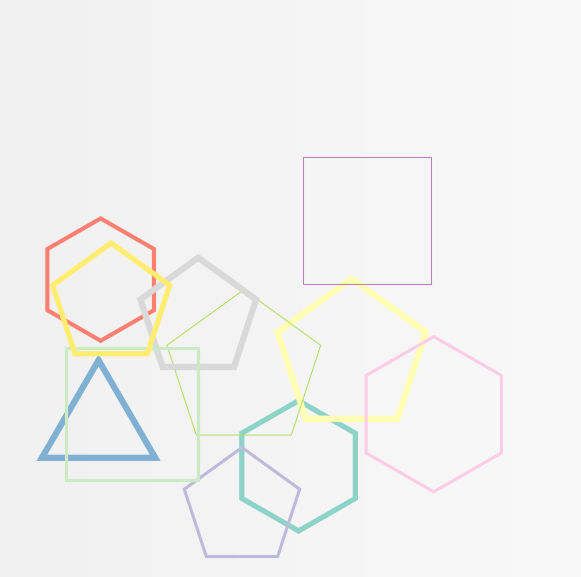[{"shape": "hexagon", "thickness": 2.5, "radius": 0.56, "center": [0.514, 0.193]}, {"shape": "pentagon", "thickness": 3, "radius": 0.67, "center": [0.605, 0.382]}, {"shape": "pentagon", "thickness": 1.5, "radius": 0.52, "center": [0.416, 0.12]}, {"shape": "hexagon", "thickness": 2, "radius": 0.53, "center": [0.173, 0.515]}, {"shape": "triangle", "thickness": 3, "radius": 0.56, "center": [0.17, 0.263]}, {"shape": "pentagon", "thickness": 0.5, "radius": 0.7, "center": [0.419, 0.358]}, {"shape": "hexagon", "thickness": 1.5, "radius": 0.67, "center": [0.746, 0.282]}, {"shape": "pentagon", "thickness": 3, "radius": 0.52, "center": [0.341, 0.448]}, {"shape": "square", "thickness": 0.5, "radius": 0.55, "center": [0.631, 0.617]}, {"shape": "square", "thickness": 1.5, "radius": 0.57, "center": [0.227, 0.283]}, {"shape": "pentagon", "thickness": 2.5, "radius": 0.53, "center": [0.191, 0.472]}]